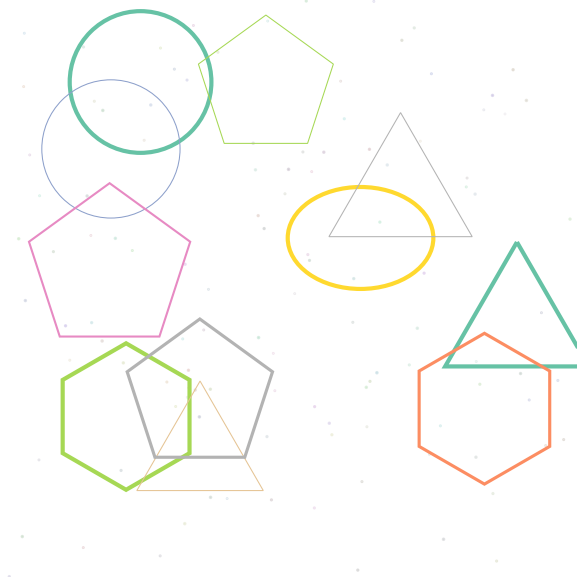[{"shape": "triangle", "thickness": 2, "radius": 0.72, "center": [0.895, 0.436]}, {"shape": "circle", "thickness": 2, "radius": 0.61, "center": [0.243, 0.857]}, {"shape": "hexagon", "thickness": 1.5, "radius": 0.65, "center": [0.839, 0.291]}, {"shape": "circle", "thickness": 0.5, "radius": 0.6, "center": [0.192, 0.741]}, {"shape": "pentagon", "thickness": 1, "radius": 0.73, "center": [0.19, 0.535]}, {"shape": "pentagon", "thickness": 0.5, "radius": 0.61, "center": [0.46, 0.85]}, {"shape": "hexagon", "thickness": 2, "radius": 0.63, "center": [0.218, 0.278]}, {"shape": "oval", "thickness": 2, "radius": 0.63, "center": [0.624, 0.587]}, {"shape": "triangle", "thickness": 0.5, "radius": 0.63, "center": [0.346, 0.213]}, {"shape": "pentagon", "thickness": 1.5, "radius": 0.66, "center": [0.346, 0.314]}, {"shape": "triangle", "thickness": 0.5, "radius": 0.72, "center": [0.694, 0.661]}]